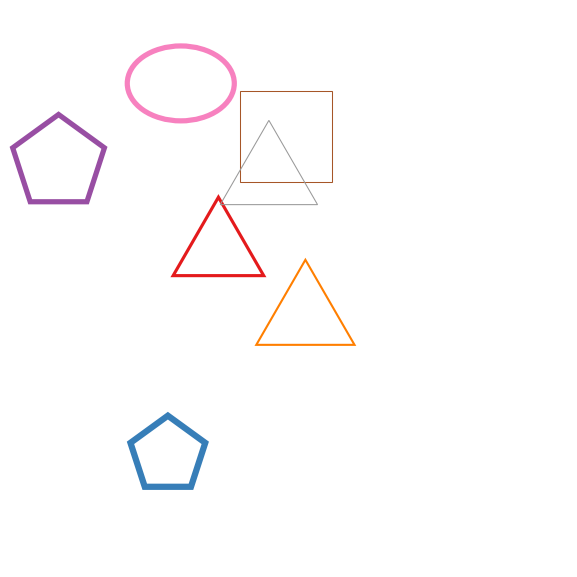[{"shape": "triangle", "thickness": 1.5, "radius": 0.45, "center": [0.378, 0.567]}, {"shape": "pentagon", "thickness": 3, "radius": 0.34, "center": [0.291, 0.211]}, {"shape": "pentagon", "thickness": 2.5, "radius": 0.42, "center": [0.101, 0.717]}, {"shape": "triangle", "thickness": 1, "radius": 0.49, "center": [0.529, 0.451]}, {"shape": "square", "thickness": 0.5, "radius": 0.4, "center": [0.495, 0.763]}, {"shape": "oval", "thickness": 2.5, "radius": 0.46, "center": [0.313, 0.855]}, {"shape": "triangle", "thickness": 0.5, "radius": 0.49, "center": [0.466, 0.693]}]